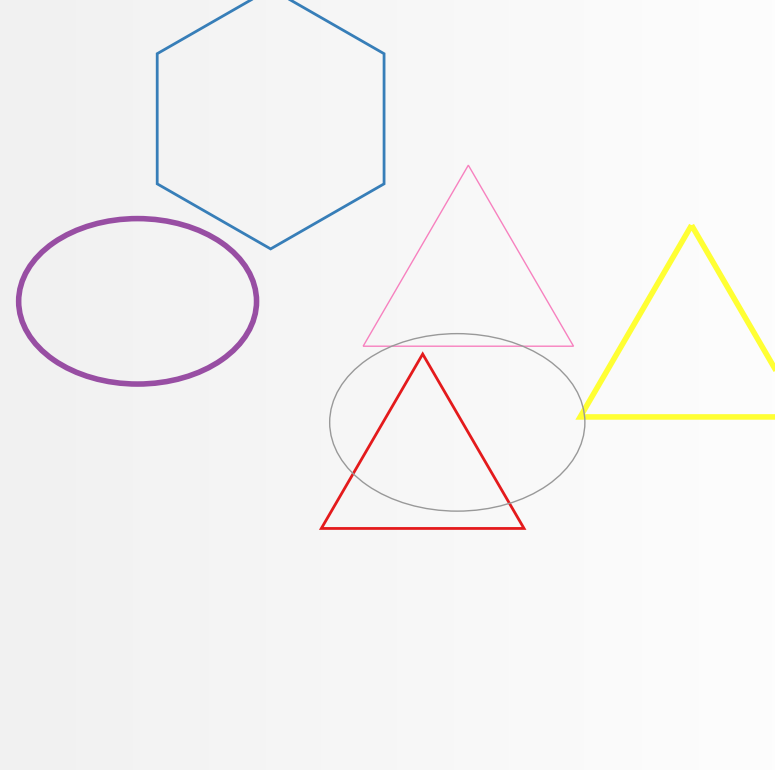[{"shape": "triangle", "thickness": 1, "radius": 0.76, "center": [0.545, 0.389]}, {"shape": "hexagon", "thickness": 1, "radius": 0.84, "center": [0.349, 0.846]}, {"shape": "oval", "thickness": 2, "radius": 0.77, "center": [0.178, 0.609]}, {"shape": "triangle", "thickness": 2, "radius": 0.83, "center": [0.892, 0.541]}, {"shape": "triangle", "thickness": 0.5, "radius": 0.78, "center": [0.604, 0.629]}, {"shape": "oval", "thickness": 0.5, "radius": 0.82, "center": [0.59, 0.451]}]